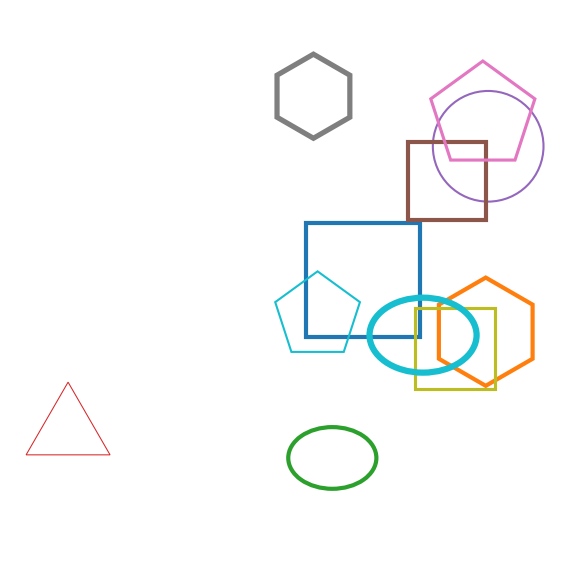[{"shape": "square", "thickness": 2, "radius": 0.49, "center": [0.628, 0.514]}, {"shape": "hexagon", "thickness": 2, "radius": 0.47, "center": [0.841, 0.425]}, {"shape": "oval", "thickness": 2, "radius": 0.38, "center": [0.575, 0.206]}, {"shape": "triangle", "thickness": 0.5, "radius": 0.42, "center": [0.118, 0.253]}, {"shape": "circle", "thickness": 1, "radius": 0.48, "center": [0.845, 0.746]}, {"shape": "square", "thickness": 2, "radius": 0.34, "center": [0.774, 0.686]}, {"shape": "pentagon", "thickness": 1.5, "radius": 0.47, "center": [0.836, 0.799]}, {"shape": "hexagon", "thickness": 2.5, "radius": 0.36, "center": [0.543, 0.833]}, {"shape": "square", "thickness": 1.5, "radius": 0.35, "center": [0.787, 0.396]}, {"shape": "oval", "thickness": 3, "radius": 0.46, "center": [0.733, 0.419]}, {"shape": "pentagon", "thickness": 1, "radius": 0.39, "center": [0.55, 0.452]}]